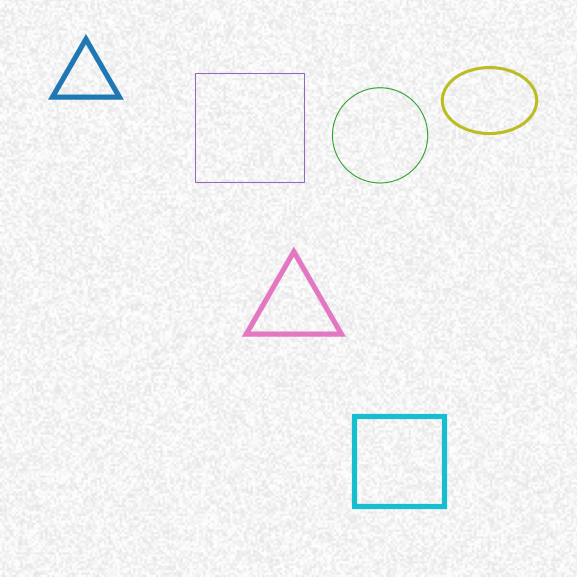[{"shape": "triangle", "thickness": 2.5, "radius": 0.33, "center": [0.149, 0.864]}, {"shape": "circle", "thickness": 0.5, "radius": 0.41, "center": [0.658, 0.765]}, {"shape": "square", "thickness": 0.5, "radius": 0.47, "center": [0.433, 0.779]}, {"shape": "triangle", "thickness": 2.5, "radius": 0.48, "center": [0.509, 0.468]}, {"shape": "oval", "thickness": 1.5, "radius": 0.41, "center": [0.848, 0.825]}, {"shape": "square", "thickness": 2.5, "radius": 0.39, "center": [0.691, 0.201]}]